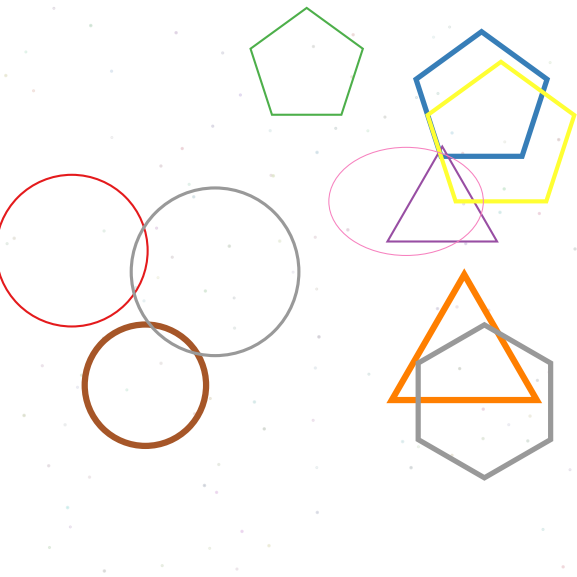[{"shape": "circle", "thickness": 1, "radius": 0.66, "center": [0.124, 0.565]}, {"shape": "pentagon", "thickness": 2.5, "radius": 0.6, "center": [0.834, 0.825]}, {"shape": "pentagon", "thickness": 1, "radius": 0.51, "center": [0.531, 0.883]}, {"shape": "triangle", "thickness": 1, "radius": 0.55, "center": [0.766, 0.636]}, {"shape": "triangle", "thickness": 3, "radius": 0.72, "center": [0.804, 0.379]}, {"shape": "pentagon", "thickness": 2, "radius": 0.67, "center": [0.867, 0.759]}, {"shape": "circle", "thickness": 3, "radius": 0.53, "center": [0.252, 0.332]}, {"shape": "oval", "thickness": 0.5, "radius": 0.67, "center": [0.703, 0.65]}, {"shape": "hexagon", "thickness": 2.5, "radius": 0.66, "center": [0.839, 0.304]}, {"shape": "circle", "thickness": 1.5, "radius": 0.73, "center": [0.372, 0.528]}]